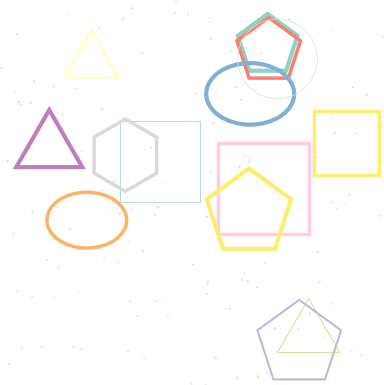[{"shape": "square", "thickness": 0.5, "radius": 0.53, "center": [0.416, 0.58]}, {"shape": "pentagon", "thickness": 3, "radius": 0.41, "center": [0.695, 0.882]}, {"shape": "triangle", "thickness": 1.5, "radius": 0.41, "center": [0.237, 0.84]}, {"shape": "pentagon", "thickness": 1.5, "radius": 0.57, "center": [0.777, 0.107]}, {"shape": "pentagon", "thickness": 2.5, "radius": 0.43, "center": [0.698, 0.867]}, {"shape": "oval", "thickness": 3, "radius": 0.57, "center": [0.65, 0.756]}, {"shape": "oval", "thickness": 2.5, "radius": 0.52, "center": [0.225, 0.428]}, {"shape": "triangle", "thickness": 0.5, "radius": 0.47, "center": [0.802, 0.131]}, {"shape": "square", "thickness": 2.5, "radius": 0.59, "center": [0.684, 0.511]}, {"shape": "hexagon", "thickness": 2.5, "radius": 0.47, "center": [0.326, 0.597]}, {"shape": "triangle", "thickness": 3, "radius": 0.5, "center": [0.128, 0.615]}, {"shape": "circle", "thickness": 0.5, "radius": 0.52, "center": [0.721, 0.847]}, {"shape": "square", "thickness": 2.5, "radius": 0.42, "center": [0.9, 0.629]}, {"shape": "pentagon", "thickness": 3, "radius": 0.58, "center": [0.647, 0.447]}]